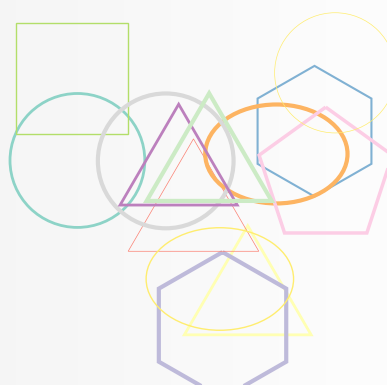[{"shape": "circle", "thickness": 2, "radius": 0.87, "center": [0.2, 0.583]}, {"shape": "triangle", "thickness": 2, "radius": 0.94, "center": [0.639, 0.225]}, {"shape": "hexagon", "thickness": 3, "radius": 0.95, "center": [0.574, 0.155]}, {"shape": "triangle", "thickness": 0.5, "radius": 0.97, "center": [0.499, 0.445]}, {"shape": "hexagon", "thickness": 1.5, "radius": 0.85, "center": [0.812, 0.659]}, {"shape": "oval", "thickness": 3, "radius": 0.92, "center": [0.713, 0.6]}, {"shape": "square", "thickness": 1, "radius": 0.72, "center": [0.185, 0.796]}, {"shape": "pentagon", "thickness": 2.5, "radius": 0.9, "center": [0.84, 0.541]}, {"shape": "circle", "thickness": 3, "radius": 0.88, "center": [0.428, 0.582]}, {"shape": "triangle", "thickness": 2, "radius": 0.87, "center": [0.461, 0.555]}, {"shape": "triangle", "thickness": 3, "radius": 0.93, "center": [0.54, 0.571]}, {"shape": "circle", "thickness": 0.5, "radius": 0.78, "center": [0.865, 0.811]}, {"shape": "oval", "thickness": 1, "radius": 0.95, "center": [0.567, 0.275]}]